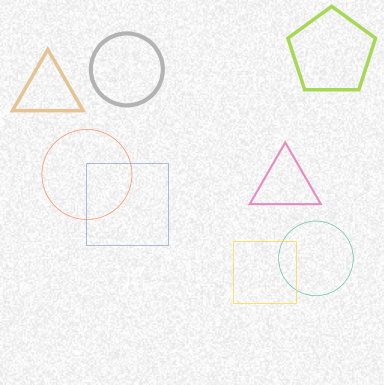[{"shape": "circle", "thickness": 0.5, "radius": 0.48, "center": [0.821, 0.329]}, {"shape": "circle", "thickness": 0.5, "radius": 0.58, "center": [0.226, 0.547]}, {"shape": "square", "thickness": 0.5, "radius": 0.53, "center": [0.33, 0.469]}, {"shape": "triangle", "thickness": 1.5, "radius": 0.53, "center": [0.741, 0.523]}, {"shape": "pentagon", "thickness": 2.5, "radius": 0.6, "center": [0.862, 0.864]}, {"shape": "square", "thickness": 0.5, "radius": 0.41, "center": [0.687, 0.293]}, {"shape": "triangle", "thickness": 2.5, "radius": 0.53, "center": [0.124, 0.766]}, {"shape": "circle", "thickness": 3, "radius": 0.47, "center": [0.329, 0.82]}]